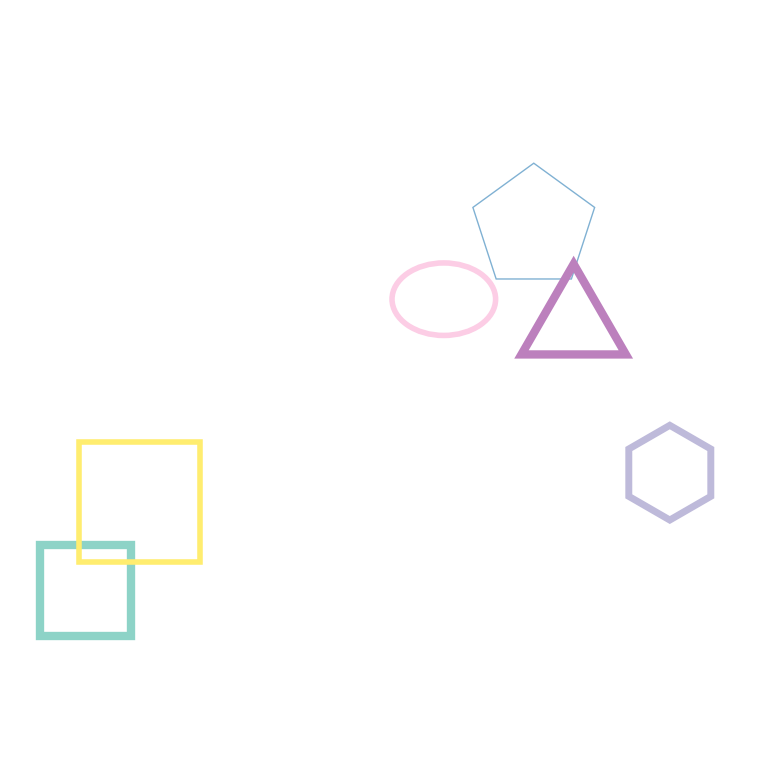[{"shape": "square", "thickness": 3, "radius": 0.29, "center": [0.111, 0.233]}, {"shape": "hexagon", "thickness": 2.5, "radius": 0.31, "center": [0.87, 0.386]}, {"shape": "pentagon", "thickness": 0.5, "radius": 0.42, "center": [0.693, 0.705]}, {"shape": "oval", "thickness": 2, "radius": 0.34, "center": [0.576, 0.611]}, {"shape": "triangle", "thickness": 3, "radius": 0.39, "center": [0.745, 0.579]}, {"shape": "square", "thickness": 2, "radius": 0.39, "center": [0.181, 0.348]}]